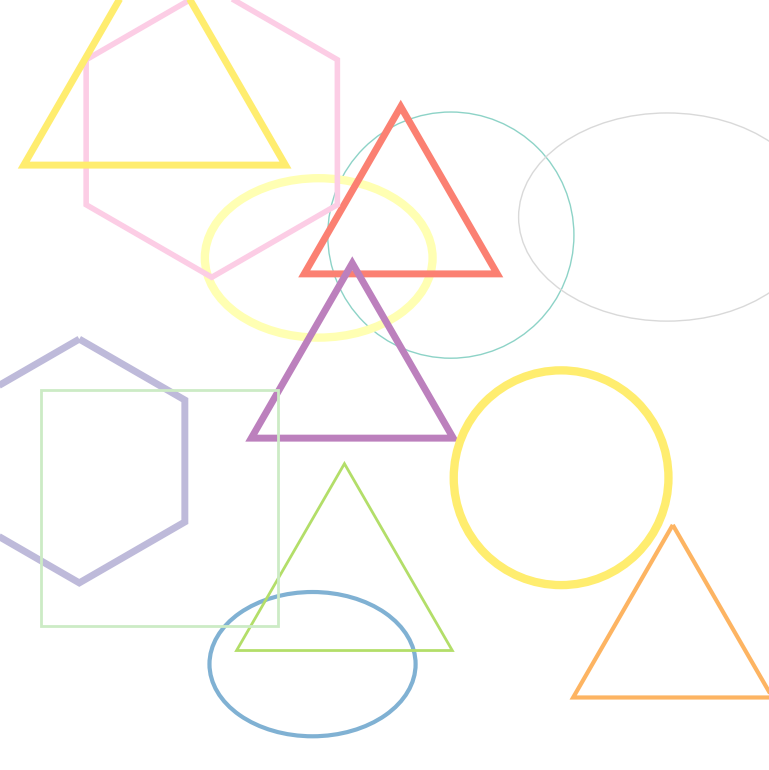[{"shape": "circle", "thickness": 0.5, "radius": 0.8, "center": [0.586, 0.695]}, {"shape": "oval", "thickness": 3, "radius": 0.74, "center": [0.414, 0.665]}, {"shape": "hexagon", "thickness": 2.5, "radius": 0.79, "center": [0.103, 0.401]}, {"shape": "triangle", "thickness": 2.5, "radius": 0.72, "center": [0.52, 0.717]}, {"shape": "oval", "thickness": 1.5, "radius": 0.67, "center": [0.406, 0.137]}, {"shape": "triangle", "thickness": 1.5, "radius": 0.75, "center": [0.874, 0.169]}, {"shape": "triangle", "thickness": 1, "radius": 0.81, "center": [0.447, 0.236]}, {"shape": "hexagon", "thickness": 2, "radius": 0.94, "center": [0.275, 0.828]}, {"shape": "oval", "thickness": 0.5, "radius": 0.97, "center": [0.867, 0.718]}, {"shape": "triangle", "thickness": 2.5, "radius": 0.76, "center": [0.458, 0.507]}, {"shape": "square", "thickness": 1, "radius": 0.77, "center": [0.207, 0.34]}, {"shape": "circle", "thickness": 3, "radius": 0.7, "center": [0.729, 0.38]}, {"shape": "triangle", "thickness": 2.5, "radius": 0.98, "center": [0.201, 0.884]}]